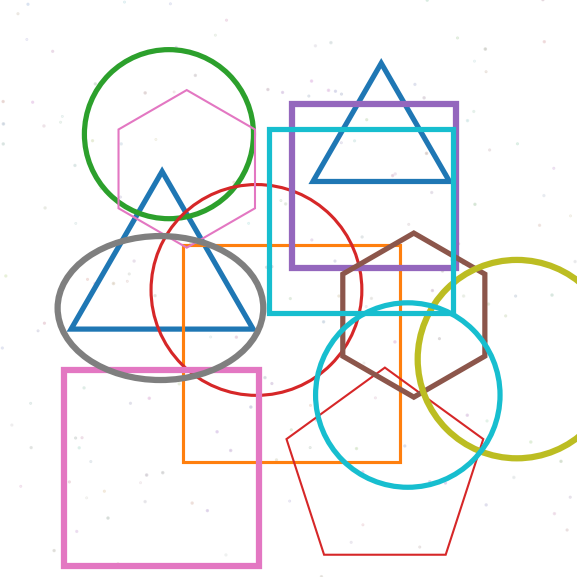[{"shape": "triangle", "thickness": 2.5, "radius": 0.91, "center": [0.281, 0.52]}, {"shape": "triangle", "thickness": 2.5, "radius": 0.68, "center": [0.66, 0.753]}, {"shape": "square", "thickness": 1.5, "radius": 0.94, "center": [0.504, 0.388]}, {"shape": "circle", "thickness": 2.5, "radius": 0.73, "center": [0.293, 0.767]}, {"shape": "pentagon", "thickness": 1, "radius": 0.9, "center": [0.666, 0.183]}, {"shape": "circle", "thickness": 1.5, "radius": 0.91, "center": [0.444, 0.497]}, {"shape": "square", "thickness": 3, "radius": 0.71, "center": [0.647, 0.677]}, {"shape": "hexagon", "thickness": 2.5, "radius": 0.71, "center": [0.717, 0.453]}, {"shape": "square", "thickness": 3, "radius": 0.85, "center": [0.28, 0.189]}, {"shape": "hexagon", "thickness": 1, "radius": 0.68, "center": [0.323, 0.707]}, {"shape": "oval", "thickness": 3, "radius": 0.89, "center": [0.278, 0.466]}, {"shape": "circle", "thickness": 3, "radius": 0.86, "center": [0.895, 0.377]}, {"shape": "square", "thickness": 2.5, "radius": 0.8, "center": [0.625, 0.616]}, {"shape": "circle", "thickness": 2.5, "radius": 0.8, "center": [0.706, 0.315]}]